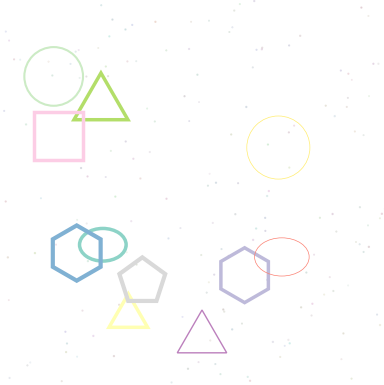[{"shape": "oval", "thickness": 2.5, "radius": 0.3, "center": [0.267, 0.364]}, {"shape": "triangle", "thickness": 2.5, "radius": 0.29, "center": [0.333, 0.179]}, {"shape": "hexagon", "thickness": 2.5, "radius": 0.36, "center": [0.635, 0.285]}, {"shape": "oval", "thickness": 0.5, "radius": 0.35, "center": [0.732, 0.333]}, {"shape": "hexagon", "thickness": 3, "radius": 0.36, "center": [0.199, 0.343]}, {"shape": "triangle", "thickness": 2.5, "radius": 0.4, "center": [0.262, 0.729]}, {"shape": "square", "thickness": 2.5, "radius": 0.31, "center": [0.152, 0.647]}, {"shape": "pentagon", "thickness": 3, "radius": 0.31, "center": [0.37, 0.269]}, {"shape": "triangle", "thickness": 1, "radius": 0.37, "center": [0.525, 0.121]}, {"shape": "circle", "thickness": 1.5, "radius": 0.38, "center": [0.139, 0.801]}, {"shape": "circle", "thickness": 0.5, "radius": 0.41, "center": [0.723, 0.617]}]